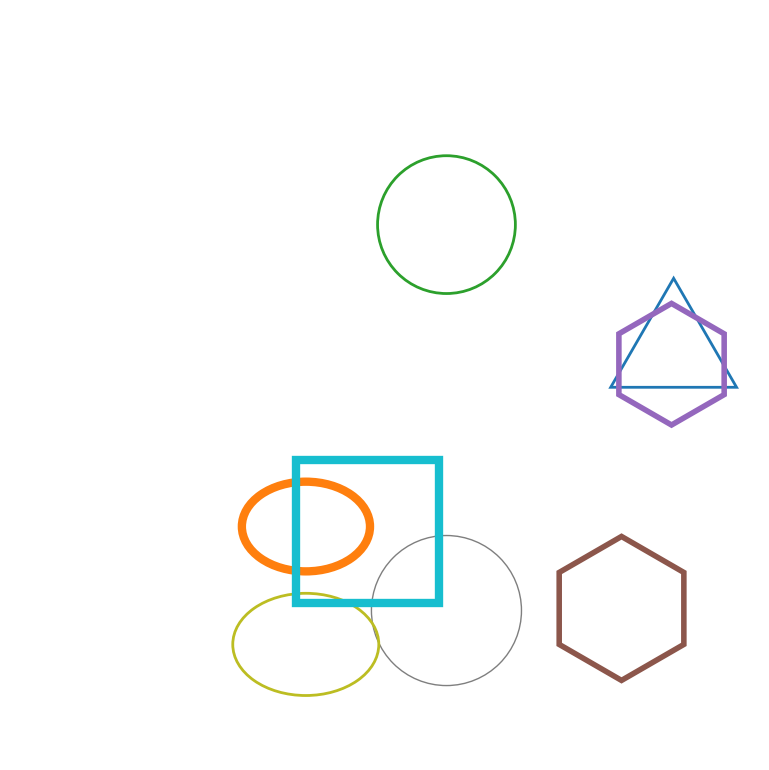[{"shape": "triangle", "thickness": 1, "radius": 0.47, "center": [0.875, 0.544]}, {"shape": "oval", "thickness": 3, "radius": 0.42, "center": [0.397, 0.316]}, {"shape": "circle", "thickness": 1, "radius": 0.45, "center": [0.58, 0.708]}, {"shape": "hexagon", "thickness": 2, "radius": 0.39, "center": [0.872, 0.527]}, {"shape": "hexagon", "thickness": 2, "radius": 0.47, "center": [0.807, 0.21]}, {"shape": "circle", "thickness": 0.5, "radius": 0.49, "center": [0.58, 0.207]}, {"shape": "oval", "thickness": 1, "radius": 0.47, "center": [0.397, 0.163]}, {"shape": "square", "thickness": 3, "radius": 0.46, "center": [0.477, 0.31]}]